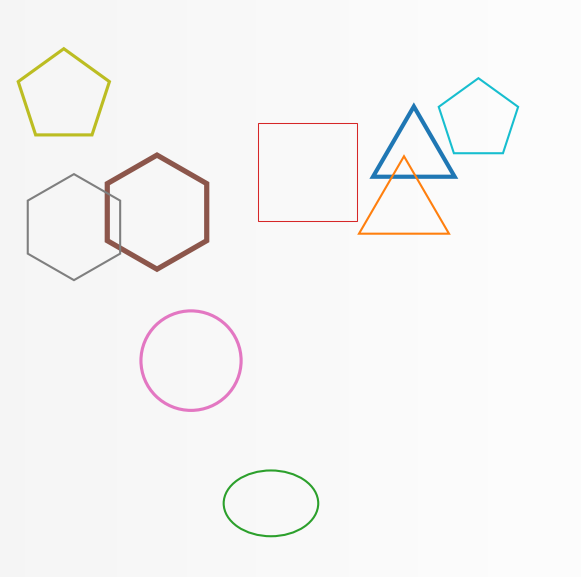[{"shape": "triangle", "thickness": 2, "radius": 0.41, "center": [0.712, 0.734]}, {"shape": "triangle", "thickness": 1, "radius": 0.45, "center": [0.695, 0.639]}, {"shape": "oval", "thickness": 1, "radius": 0.41, "center": [0.466, 0.128]}, {"shape": "square", "thickness": 0.5, "radius": 0.42, "center": [0.529, 0.701]}, {"shape": "hexagon", "thickness": 2.5, "radius": 0.49, "center": [0.27, 0.632]}, {"shape": "circle", "thickness": 1.5, "radius": 0.43, "center": [0.329, 0.375]}, {"shape": "hexagon", "thickness": 1, "radius": 0.46, "center": [0.127, 0.606]}, {"shape": "pentagon", "thickness": 1.5, "radius": 0.41, "center": [0.11, 0.832]}, {"shape": "pentagon", "thickness": 1, "radius": 0.36, "center": [0.823, 0.792]}]